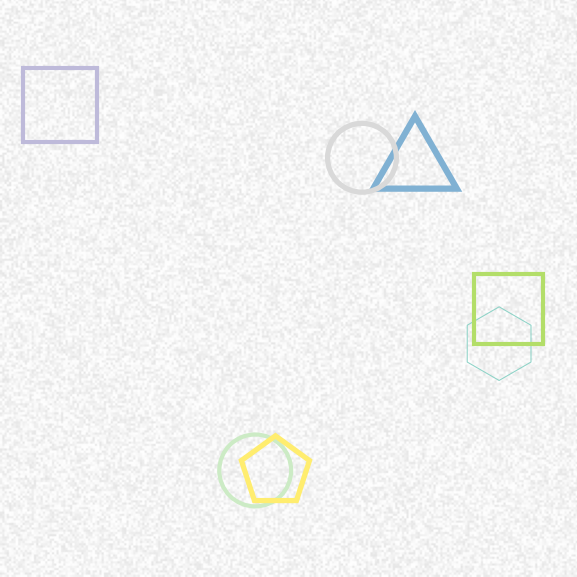[{"shape": "hexagon", "thickness": 0.5, "radius": 0.32, "center": [0.864, 0.404]}, {"shape": "square", "thickness": 2, "radius": 0.32, "center": [0.103, 0.817]}, {"shape": "triangle", "thickness": 3, "radius": 0.42, "center": [0.719, 0.714]}, {"shape": "square", "thickness": 2, "radius": 0.3, "center": [0.881, 0.464]}, {"shape": "circle", "thickness": 2.5, "radius": 0.3, "center": [0.627, 0.726]}, {"shape": "circle", "thickness": 2, "radius": 0.31, "center": [0.442, 0.185]}, {"shape": "pentagon", "thickness": 2.5, "radius": 0.31, "center": [0.477, 0.183]}]